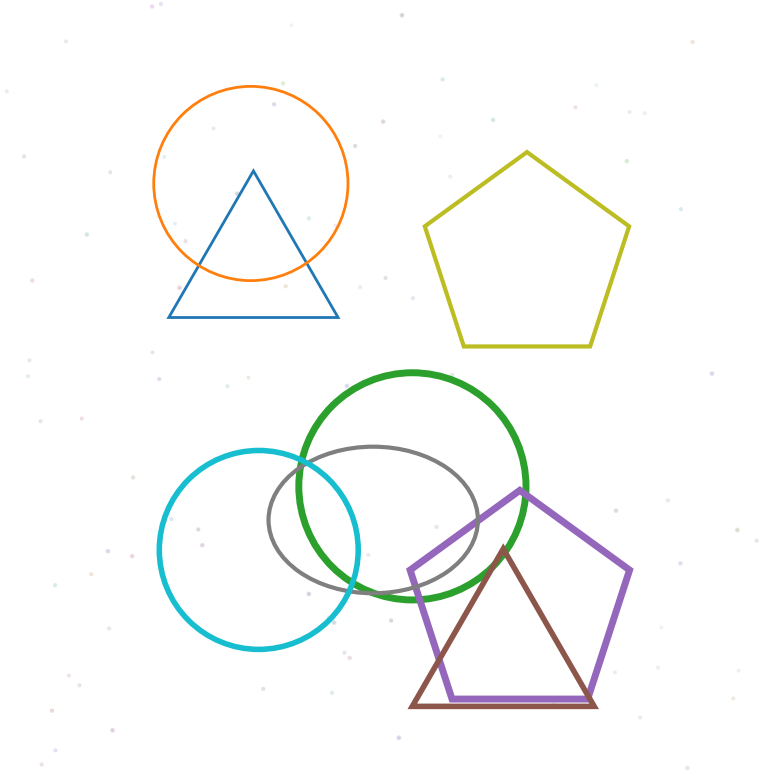[{"shape": "triangle", "thickness": 1, "radius": 0.63, "center": [0.329, 0.651]}, {"shape": "circle", "thickness": 1, "radius": 0.63, "center": [0.326, 0.762]}, {"shape": "circle", "thickness": 2.5, "radius": 0.74, "center": [0.536, 0.368]}, {"shape": "pentagon", "thickness": 2.5, "radius": 0.75, "center": [0.675, 0.213]}, {"shape": "triangle", "thickness": 2, "radius": 0.68, "center": [0.654, 0.151]}, {"shape": "oval", "thickness": 1.5, "radius": 0.68, "center": [0.485, 0.325]}, {"shape": "pentagon", "thickness": 1.5, "radius": 0.7, "center": [0.684, 0.663]}, {"shape": "circle", "thickness": 2, "radius": 0.65, "center": [0.336, 0.286]}]